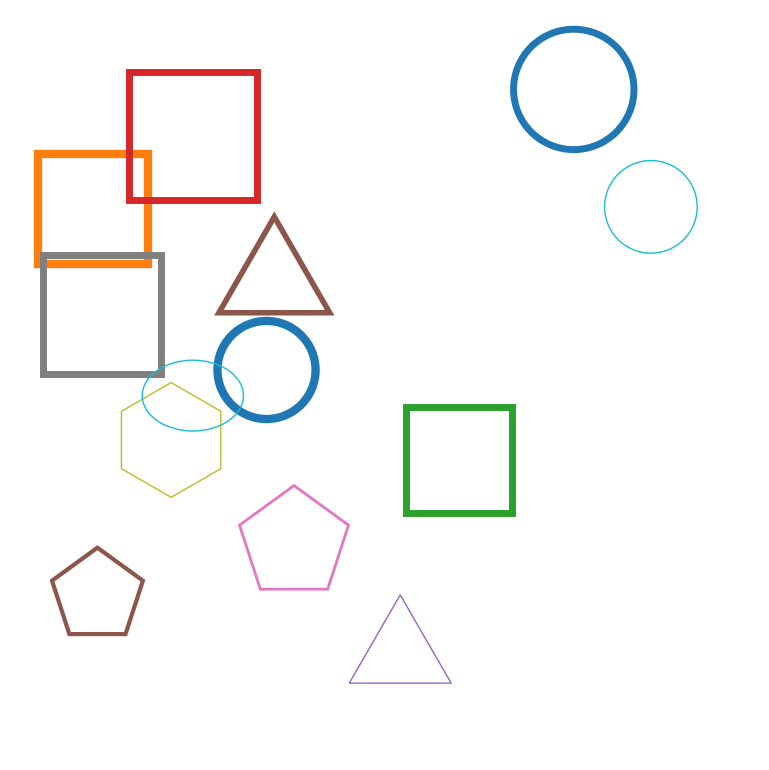[{"shape": "circle", "thickness": 3, "radius": 0.32, "center": [0.346, 0.519]}, {"shape": "circle", "thickness": 2.5, "radius": 0.39, "center": [0.745, 0.884]}, {"shape": "square", "thickness": 3, "radius": 0.36, "center": [0.121, 0.729]}, {"shape": "square", "thickness": 2.5, "radius": 0.34, "center": [0.597, 0.403]}, {"shape": "square", "thickness": 2.5, "radius": 0.41, "center": [0.251, 0.823]}, {"shape": "triangle", "thickness": 0.5, "radius": 0.38, "center": [0.52, 0.151]}, {"shape": "triangle", "thickness": 2, "radius": 0.42, "center": [0.356, 0.635]}, {"shape": "pentagon", "thickness": 1.5, "radius": 0.31, "center": [0.127, 0.227]}, {"shape": "pentagon", "thickness": 1, "radius": 0.37, "center": [0.382, 0.295]}, {"shape": "square", "thickness": 2.5, "radius": 0.38, "center": [0.132, 0.592]}, {"shape": "hexagon", "thickness": 0.5, "radius": 0.37, "center": [0.222, 0.429]}, {"shape": "oval", "thickness": 0.5, "radius": 0.33, "center": [0.25, 0.486]}, {"shape": "circle", "thickness": 0.5, "radius": 0.3, "center": [0.845, 0.731]}]